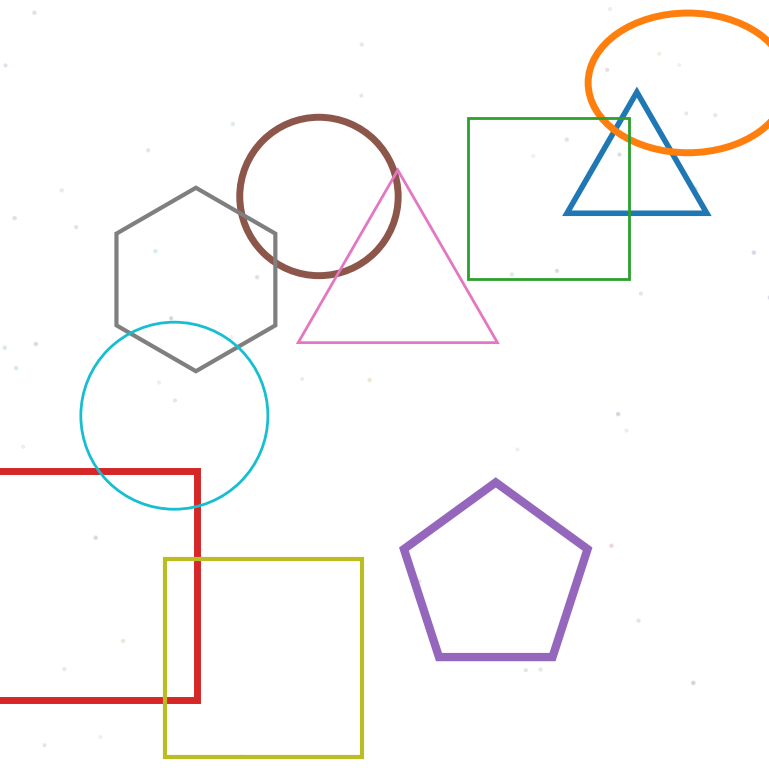[{"shape": "triangle", "thickness": 2, "radius": 0.52, "center": [0.827, 0.775]}, {"shape": "oval", "thickness": 2.5, "radius": 0.65, "center": [0.893, 0.892]}, {"shape": "square", "thickness": 1, "radius": 0.52, "center": [0.713, 0.742]}, {"shape": "square", "thickness": 2.5, "radius": 0.74, "center": [0.107, 0.24]}, {"shape": "pentagon", "thickness": 3, "radius": 0.63, "center": [0.644, 0.248]}, {"shape": "circle", "thickness": 2.5, "radius": 0.51, "center": [0.414, 0.745]}, {"shape": "triangle", "thickness": 1, "radius": 0.75, "center": [0.517, 0.63]}, {"shape": "hexagon", "thickness": 1.5, "radius": 0.6, "center": [0.254, 0.637]}, {"shape": "square", "thickness": 1.5, "radius": 0.64, "center": [0.342, 0.146]}, {"shape": "circle", "thickness": 1, "radius": 0.61, "center": [0.226, 0.46]}]